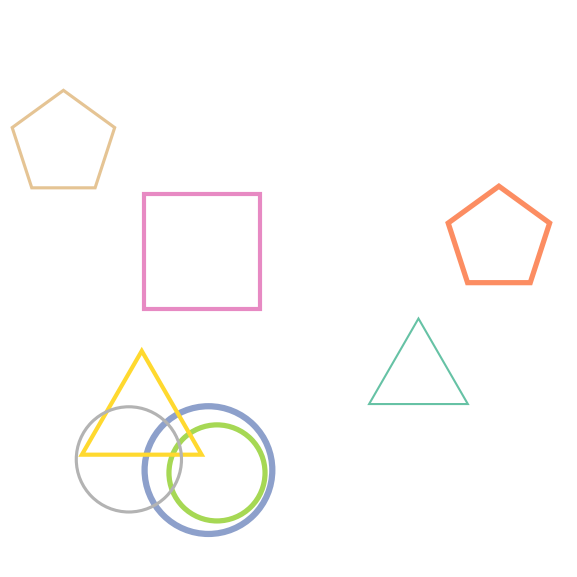[{"shape": "triangle", "thickness": 1, "radius": 0.49, "center": [0.725, 0.349]}, {"shape": "pentagon", "thickness": 2.5, "radius": 0.46, "center": [0.864, 0.584]}, {"shape": "circle", "thickness": 3, "radius": 0.55, "center": [0.361, 0.185]}, {"shape": "square", "thickness": 2, "radius": 0.5, "center": [0.35, 0.563]}, {"shape": "circle", "thickness": 2.5, "radius": 0.42, "center": [0.376, 0.18]}, {"shape": "triangle", "thickness": 2, "radius": 0.6, "center": [0.245, 0.272]}, {"shape": "pentagon", "thickness": 1.5, "radius": 0.47, "center": [0.11, 0.749]}, {"shape": "circle", "thickness": 1.5, "radius": 0.46, "center": [0.223, 0.204]}]